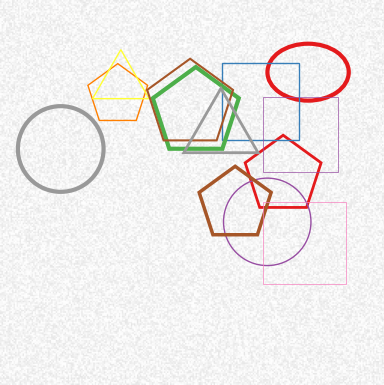[{"shape": "pentagon", "thickness": 2, "radius": 0.52, "center": [0.735, 0.545]}, {"shape": "oval", "thickness": 3, "radius": 0.53, "center": [0.8, 0.813]}, {"shape": "square", "thickness": 1, "radius": 0.5, "center": [0.676, 0.737]}, {"shape": "pentagon", "thickness": 3, "radius": 0.59, "center": [0.509, 0.709]}, {"shape": "circle", "thickness": 1, "radius": 0.57, "center": [0.694, 0.424]}, {"shape": "square", "thickness": 0.5, "radius": 0.49, "center": [0.78, 0.651]}, {"shape": "pentagon", "thickness": 1, "radius": 0.41, "center": [0.306, 0.753]}, {"shape": "triangle", "thickness": 1, "radius": 0.42, "center": [0.314, 0.786]}, {"shape": "pentagon", "thickness": 2.5, "radius": 0.49, "center": [0.611, 0.47]}, {"shape": "pentagon", "thickness": 1.5, "radius": 0.59, "center": [0.494, 0.73]}, {"shape": "square", "thickness": 0.5, "radius": 0.53, "center": [0.791, 0.369]}, {"shape": "triangle", "thickness": 2, "radius": 0.56, "center": [0.574, 0.659]}, {"shape": "circle", "thickness": 3, "radius": 0.56, "center": [0.158, 0.613]}]